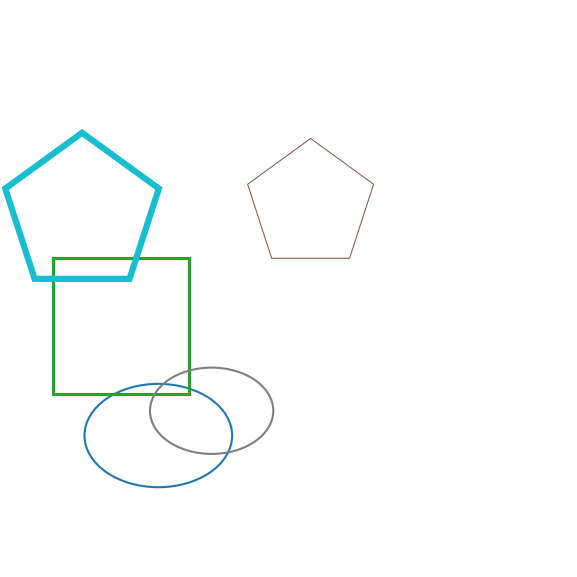[{"shape": "oval", "thickness": 1, "radius": 0.64, "center": [0.274, 0.245]}, {"shape": "square", "thickness": 1.5, "radius": 0.59, "center": [0.21, 0.434]}, {"shape": "pentagon", "thickness": 0.5, "radius": 0.57, "center": [0.538, 0.645]}, {"shape": "oval", "thickness": 1, "radius": 0.53, "center": [0.366, 0.288]}, {"shape": "pentagon", "thickness": 3, "radius": 0.7, "center": [0.142, 0.629]}]